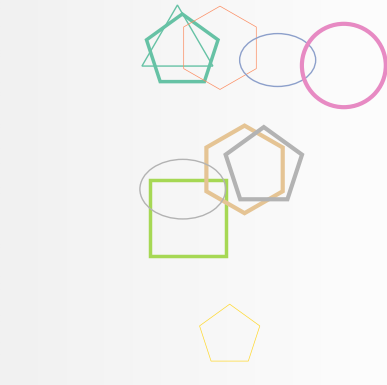[{"shape": "pentagon", "thickness": 2.5, "radius": 0.49, "center": [0.47, 0.867]}, {"shape": "triangle", "thickness": 1, "radius": 0.53, "center": [0.458, 0.881]}, {"shape": "hexagon", "thickness": 0.5, "radius": 0.54, "center": [0.568, 0.876]}, {"shape": "oval", "thickness": 1, "radius": 0.49, "center": [0.717, 0.844]}, {"shape": "circle", "thickness": 3, "radius": 0.54, "center": [0.887, 0.83]}, {"shape": "square", "thickness": 2.5, "radius": 0.49, "center": [0.485, 0.434]}, {"shape": "pentagon", "thickness": 0.5, "radius": 0.41, "center": [0.593, 0.128]}, {"shape": "hexagon", "thickness": 3, "radius": 0.57, "center": [0.631, 0.56]}, {"shape": "pentagon", "thickness": 3, "radius": 0.52, "center": [0.681, 0.566]}, {"shape": "oval", "thickness": 1, "radius": 0.55, "center": [0.472, 0.509]}]